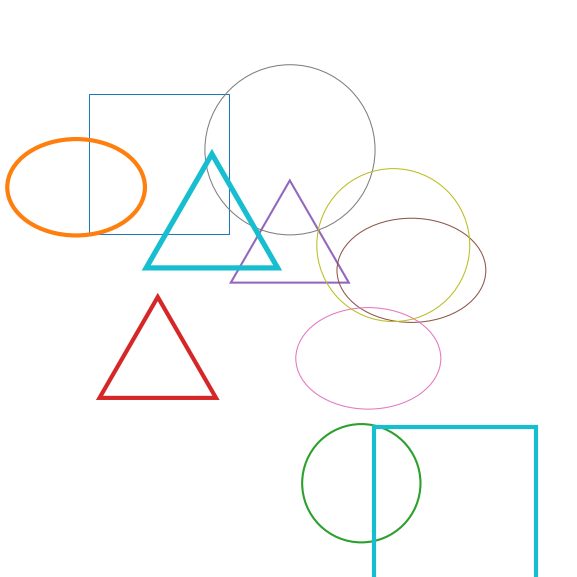[{"shape": "square", "thickness": 0.5, "radius": 0.61, "center": [0.275, 0.715]}, {"shape": "oval", "thickness": 2, "radius": 0.6, "center": [0.132, 0.675]}, {"shape": "circle", "thickness": 1, "radius": 0.51, "center": [0.626, 0.162]}, {"shape": "triangle", "thickness": 2, "radius": 0.58, "center": [0.273, 0.368]}, {"shape": "triangle", "thickness": 1, "radius": 0.59, "center": [0.502, 0.569]}, {"shape": "oval", "thickness": 0.5, "radius": 0.64, "center": [0.712, 0.531]}, {"shape": "oval", "thickness": 0.5, "radius": 0.63, "center": [0.638, 0.379]}, {"shape": "circle", "thickness": 0.5, "radius": 0.74, "center": [0.502, 0.74]}, {"shape": "circle", "thickness": 0.5, "radius": 0.66, "center": [0.681, 0.575]}, {"shape": "triangle", "thickness": 2.5, "radius": 0.66, "center": [0.367, 0.601]}, {"shape": "square", "thickness": 2, "radius": 0.7, "center": [0.788, 0.12]}]